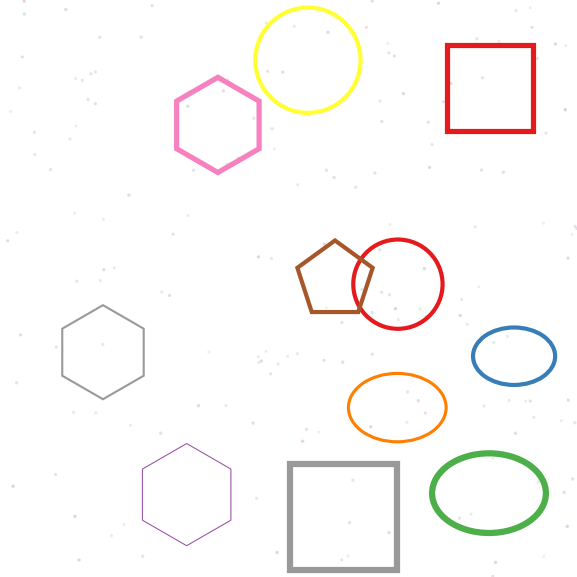[{"shape": "square", "thickness": 2.5, "radius": 0.37, "center": [0.848, 0.847]}, {"shape": "circle", "thickness": 2, "radius": 0.39, "center": [0.689, 0.507]}, {"shape": "oval", "thickness": 2, "radius": 0.36, "center": [0.89, 0.382]}, {"shape": "oval", "thickness": 3, "radius": 0.49, "center": [0.847, 0.145]}, {"shape": "hexagon", "thickness": 0.5, "radius": 0.44, "center": [0.323, 0.143]}, {"shape": "oval", "thickness": 1.5, "radius": 0.42, "center": [0.688, 0.293]}, {"shape": "circle", "thickness": 2, "radius": 0.46, "center": [0.533, 0.895]}, {"shape": "pentagon", "thickness": 2, "radius": 0.34, "center": [0.58, 0.514]}, {"shape": "hexagon", "thickness": 2.5, "radius": 0.41, "center": [0.377, 0.783]}, {"shape": "square", "thickness": 3, "radius": 0.46, "center": [0.595, 0.104]}, {"shape": "hexagon", "thickness": 1, "radius": 0.41, "center": [0.178, 0.389]}]